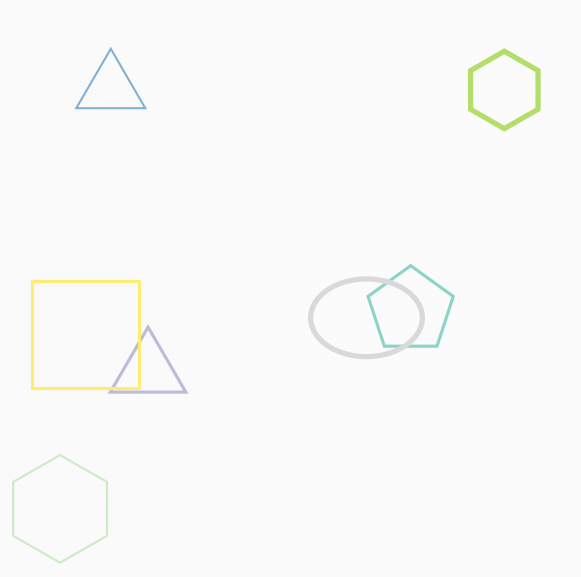[{"shape": "pentagon", "thickness": 1.5, "radius": 0.39, "center": [0.707, 0.462]}, {"shape": "triangle", "thickness": 1.5, "radius": 0.38, "center": [0.255, 0.358]}, {"shape": "triangle", "thickness": 1, "radius": 0.34, "center": [0.191, 0.846]}, {"shape": "hexagon", "thickness": 2.5, "radius": 0.33, "center": [0.868, 0.843]}, {"shape": "oval", "thickness": 2.5, "radius": 0.48, "center": [0.631, 0.449]}, {"shape": "hexagon", "thickness": 1, "radius": 0.47, "center": [0.103, 0.118]}, {"shape": "square", "thickness": 1.5, "radius": 0.46, "center": [0.147, 0.42]}]